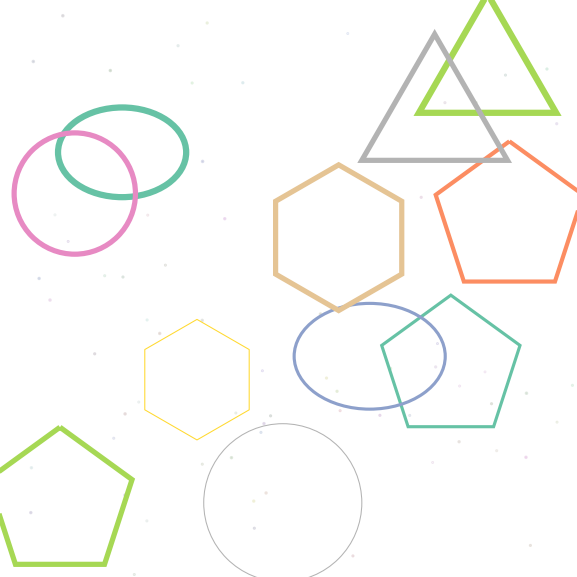[{"shape": "oval", "thickness": 3, "radius": 0.55, "center": [0.211, 0.735]}, {"shape": "pentagon", "thickness": 1.5, "radius": 0.63, "center": [0.781, 0.362]}, {"shape": "pentagon", "thickness": 2, "radius": 0.67, "center": [0.882, 0.62]}, {"shape": "oval", "thickness": 1.5, "radius": 0.65, "center": [0.64, 0.382]}, {"shape": "circle", "thickness": 2.5, "radius": 0.53, "center": [0.13, 0.664]}, {"shape": "triangle", "thickness": 3, "radius": 0.69, "center": [0.844, 0.872]}, {"shape": "pentagon", "thickness": 2.5, "radius": 0.66, "center": [0.104, 0.128]}, {"shape": "hexagon", "thickness": 0.5, "radius": 0.52, "center": [0.341, 0.342]}, {"shape": "hexagon", "thickness": 2.5, "radius": 0.63, "center": [0.586, 0.588]}, {"shape": "circle", "thickness": 0.5, "radius": 0.68, "center": [0.49, 0.129]}, {"shape": "triangle", "thickness": 2.5, "radius": 0.73, "center": [0.753, 0.794]}]